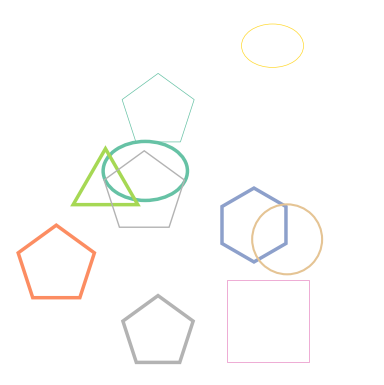[{"shape": "pentagon", "thickness": 0.5, "radius": 0.49, "center": [0.411, 0.711]}, {"shape": "oval", "thickness": 2.5, "radius": 0.55, "center": [0.377, 0.556]}, {"shape": "pentagon", "thickness": 2.5, "radius": 0.52, "center": [0.146, 0.311]}, {"shape": "hexagon", "thickness": 2.5, "radius": 0.48, "center": [0.66, 0.416]}, {"shape": "square", "thickness": 0.5, "radius": 0.53, "center": [0.695, 0.166]}, {"shape": "triangle", "thickness": 2.5, "radius": 0.48, "center": [0.274, 0.517]}, {"shape": "oval", "thickness": 0.5, "radius": 0.4, "center": [0.708, 0.881]}, {"shape": "circle", "thickness": 1.5, "radius": 0.45, "center": [0.746, 0.378]}, {"shape": "pentagon", "thickness": 1, "radius": 0.55, "center": [0.375, 0.499]}, {"shape": "pentagon", "thickness": 2.5, "radius": 0.48, "center": [0.41, 0.136]}]